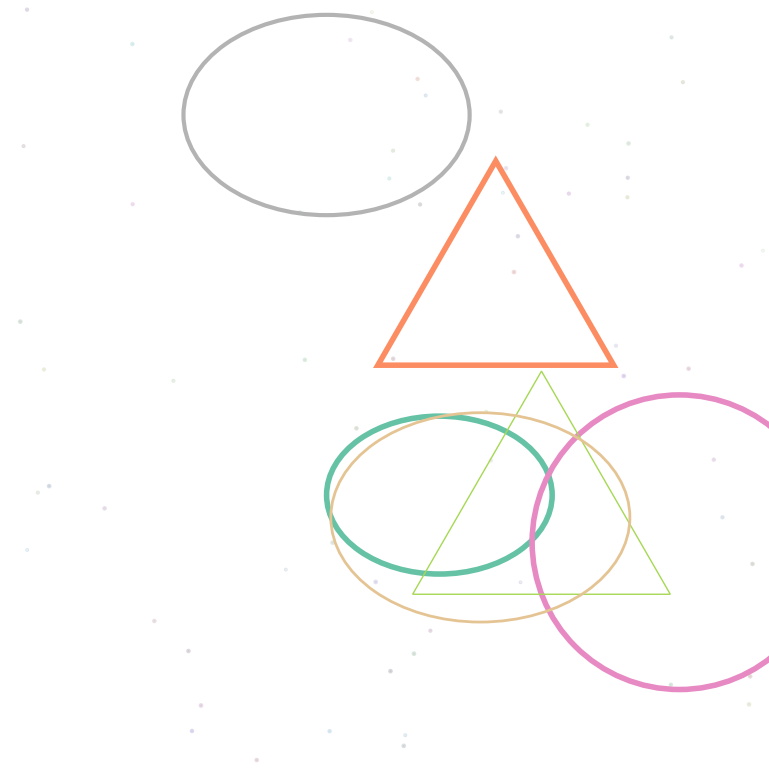[{"shape": "oval", "thickness": 2, "radius": 0.73, "center": [0.571, 0.357]}, {"shape": "triangle", "thickness": 2, "radius": 0.88, "center": [0.644, 0.614]}, {"shape": "circle", "thickness": 2, "radius": 0.96, "center": [0.882, 0.296]}, {"shape": "triangle", "thickness": 0.5, "radius": 0.97, "center": [0.703, 0.325]}, {"shape": "oval", "thickness": 1, "radius": 0.97, "center": [0.624, 0.328]}, {"shape": "oval", "thickness": 1.5, "radius": 0.93, "center": [0.424, 0.851]}]